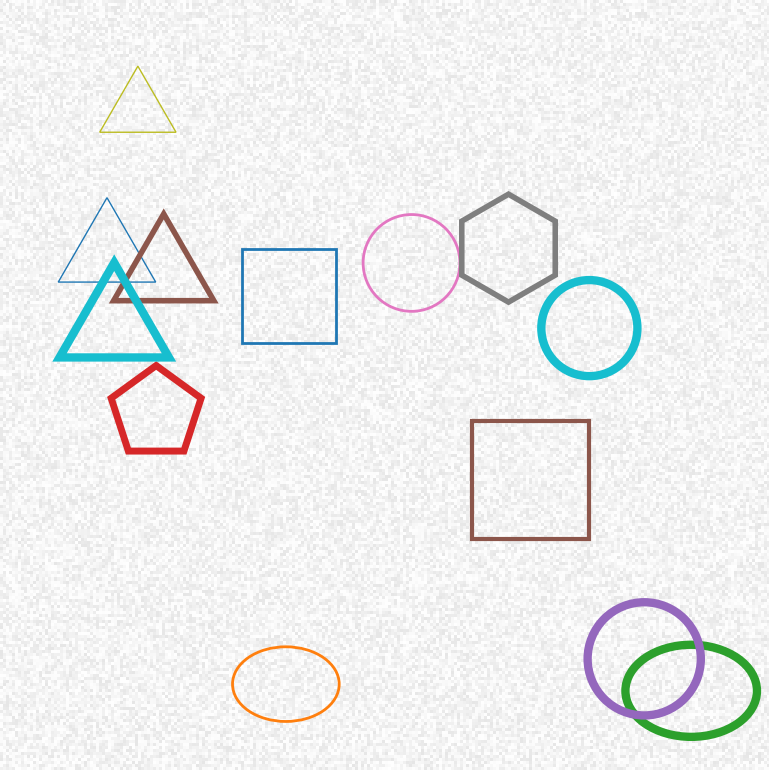[{"shape": "triangle", "thickness": 0.5, "radius": 0.37, "center": [0.139, 0.67]}, {"shape": "square", "thickness": 1, "radius": 0.3, "center": [0.376, 0.615]}, {"shape": "oval", "thickness": 1, "radius": 0.35, "center": [0.371, 0.112]}, {"shape": "oval", "thickness": 3, "radius": 0.43, "center": [0.898, 0.103]}, {"shape": "pentagon", "thickness": 2.5, "radius": 0.31, "center": [0.203, 0.464]}, {"shape": "circle", "thickness": 3, "radius": 0.37, "center": [0.837, 0.144]}, {"shape": "triangle", "thickness": 2, "radius": 0.38, "center": [0.213, 0.647]}, {"shape": "square", "thickness": 1.5, "radius": 0.38, "center": [0.689, 0.376]}, {"shape": "circle", "thickness": 1, "radius": 0.31, "center": [0.534, 0.659]}, {"shape": "hexagon", "thickness": 2, "radius": 0.35, "center": [0.66, 0.678]}, {"shape": "triangle", "thickness": 0.5, "radius": 0.29, "center": [0.179, 0.857]}, {"shape": "triangle", "thickness": 3, "radius": 0.41, "center": [0.148, 0.577]}, {"shape": "circle", "thickness": 3, "radius": 0.31, "center": [0.765, 0.574]}]